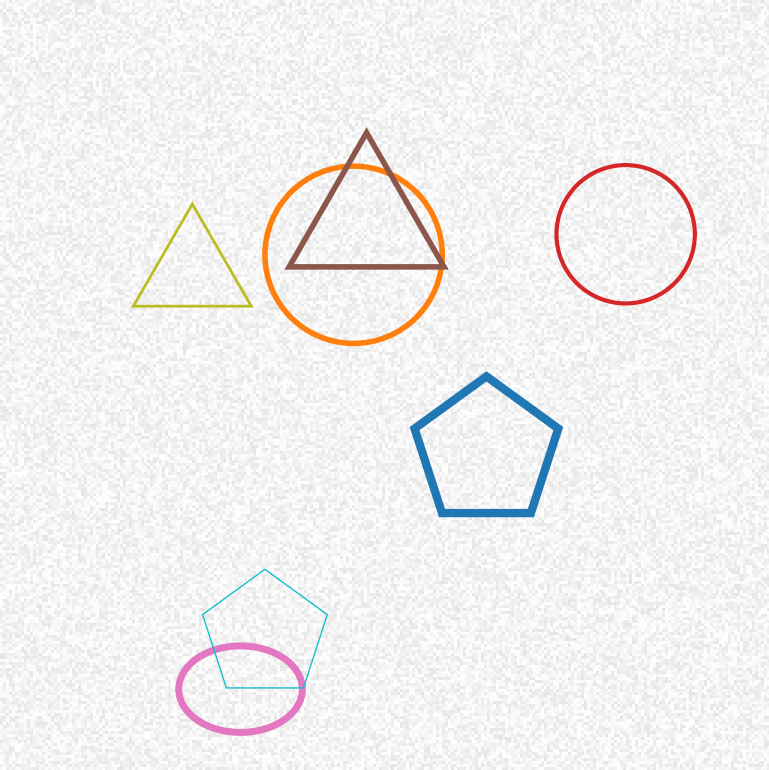[{"shape": "pentagon", "thickness": 3, "radius": 0.49, "center": [0.632, 0.413]}, {"shape": "circle", "thickness": 2, "radius": 0.58, "center": [0.459, 0.669]}, {"shape": "circle", "thickness": 1.5, "radius": 0.45, "center": [0.813, 0.696]}, {"shape": "triangle", "thickness": 2, "radius": 0.58, "center": [0.476, 0.711]}, {"shape": "oval", "thickness": 2.5, "radius": 0.4, "center": [0.312, 0.105]}, {"shape": "triangle", "thickness": 1, "radius": 0.44, "center": [0.25, 0.647]}, {"shape": "pentagon", "thickness": 0.5, "radius": 0.43, "center": [0.344, 0.175]}]